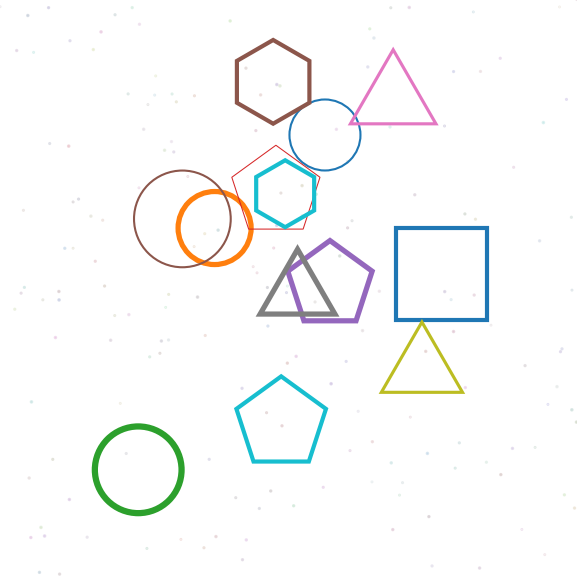[{"shape": "square", "thickness": 2, "radius": 0.4, "center": [0.765, 0.525]}, {"shape": "circle", "thickness": 1, "radius": 0.31, "center": [0.563, 0.765]}, {"shape": "circle", "thickness": 2.5, "radius": 0.32, "center": [0.372, 0.604]}, {"shape": "circle", "thickness": 3, "radius": 0.38, "center": [0.239, 0.186]}, {"shape": "pentagon", "thickness": 0.5, "radius": 0.4, "center": [0.478, 0.667]}, {"shape": "pentagon", "thickness": 2.5, "radius": 0.38, "center": [0.571, 0.506]}, {"shape": "hexagon", "thickness": 2, "radius": 0.36, "center": [0.473, 0.857]}, {"shape": "circle", "thickness": 1, "radius": 0.42, "center": [0.316, 0.62]}, {"shape": "triangle", "thickness": 1.5, "radius": 0.43, "center": [0.681, 0.827]}, {"shape": "triangle", "thickness": 2.5, "radius": 0.37, "center": [0.515, 0.493]}, {"shape": "triangle", "thickness": 1.5, "radius": 0.41, "center": [0.731, 0.36]}, {"shape": "pentagon", "thickness": 2, "radius": 0.41, "center": [0.487, 0.266]}, {"shape": "hexagon", "thickness": 2, "radius": 0.29, "center": [0.494, 0.664]}]